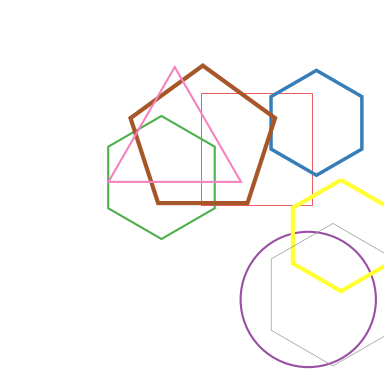[{"shape": "square", "thickness": 0.5, "radius": 0.72, "center": [0.667, 0.612]}, {"shape": "hexagon", "thickness": 2.5, "radius": 0.68, "center": [0.822, 0.681]}, {"shape": "hexagon", "thickness": 1.5, "radius": 0.8, "center": [0.419, 0.539]}, {"shape": "circle", "thickness": 1.5, "radius": 0.88, "center": [0.801, 0.222]}, {"shape": "hexagon", "thickness": 3, "radius": 0.72, "center": [0.886, 0.388]}, {"shape": "pentagon", "thickness": 3, "radius": 0.99, "center": [0.527, 0.632]}, {"shape": "triangle", "thickness": 1.5, "radius": 0.99, "center": [0.454, 0.627]}, {"shape": "hexagon", "thickness": 0.5, "radius": 0.93, "center": [0.865, 0.235]}]